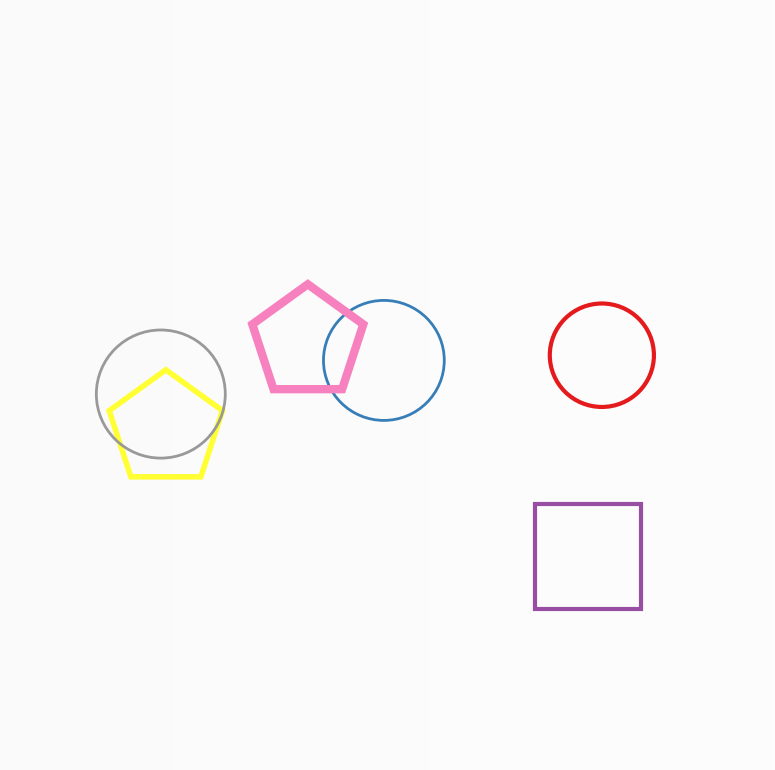[{"shape": "circle", "thickness": 1.5, "radius": 0.34, "center": [0.777, 0.539]}, {"shape": "circle", "thickness": 1, "radius": 0.39, "center": [0.495, 0.532]}, {"shape": "square", "thickness": 1.5, "radius": 0.34, "center": [0.758, 0.277]}, {"shape": "pentagon", "thickness": 2, "radius": 0.38, "center": [0.214, 0.443]}, {"shape": "pentagon", "thickness": 3, "radius": 0.38, "center": [0.397, 0.556]}, {"shape": "circle", "thickness": 1, "radius": 0.42, "center": [0.207, 0.488]}]